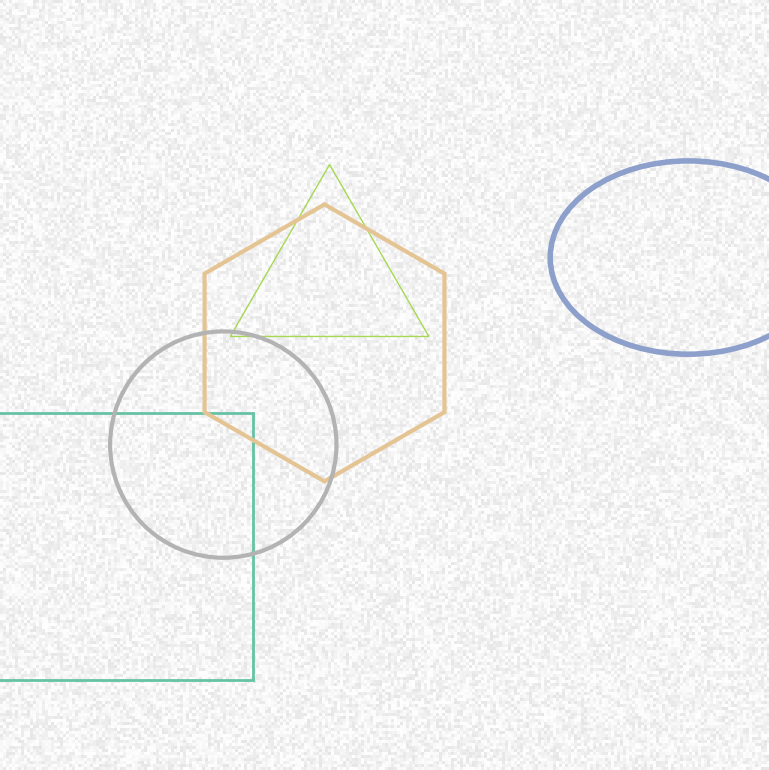[{"shape": "square", "thickness": 1, "radius": 0.87, "center": [0.155, 0.29]}, {"shape": "oval", "thickness": 2, "radius": 0.9, "center": [0.894, 0.666]}, {"shape": "triangle", "thickness": 0.5, "radius": 0.74, "center": [0.428, 0.637]}, {"shape": "hexagon", "thickness": 1.5, "radius": 0.9, "center": [0.421, 0.555]}, {"shape": "circle", "thickness": 1.5, "radius": 0.73, "center": [0.29, 0.423]}]